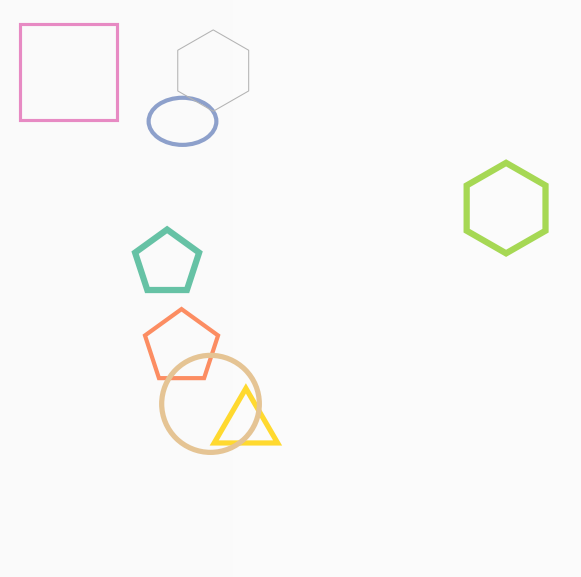[{"shape": "pentagon", "thickness": 3, "radius": 0.29, "center": [0.287, 0.544]}, {"shape": "pentagon", "thickness": 2, "radius": 0.33, "center": [0.312, 0.398]}, {"shape": "oval", "thickness": 2, "radius": 0.29, "center": [0.314, 0.789]}, {"shape": "square", "thickness": 1.5, "radius": 0.42, "center": [0.117, 0.874]}, {"shape": "hexagon", "thickness": 3, "radius": 0.39, "center": [0.871, 0.639]}, {"shape": "triangle", "thickness": 2.5, "radius": 0.32, "center": [0.423, 0.264]}, {"shape": "circle", "thickness": 2.5, "radius": 0.42, "center": [0.362, 0.3]}, {"shape": "hexagon", "thickness": 0.5, "radius": 0.35, "center": [0.367, 0.877]}]